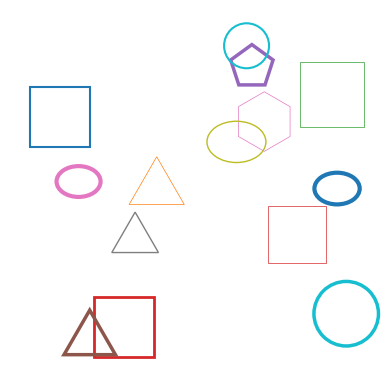[{"shape": "square", "thickness": 1.5, "radius": 0.39, "center": [0.155, 0.695]}, {"shape": "oval", "thickness": 3, "radius": 0.29, "center": [0.875, 0.51]}, {"shape": "triangle", "thickness": 0.5, "radius": 0.41, "center": [0.407, 0.51]}, {"shape": "square", "thickness": 0.5, "radius": 0.42, "center": [0.863, 0.755]}, {"shape": "square", "thickness": 0.5, "radius": 0.37, "center": [0.772, 0.391]}, {"shape": "square", "thickness": 2, "radius": 0.39, "center": [0.322, 0.151]}, {"shape": "pentagon", "thickness": 2.5, "radius": 0.29, "center": [0.654, 0.826]}, {"shape": "triangle", "thickness": 2.5, "radius": 0.39, "center": [0.233, 0.117]}, {"shape": "oval", "thickness": 3, "radius": 0.29, "center": [0.204, 0.529]}, {"shape": "hexagon", "thickness": 0.5, "radius": 0.39, "center": [0.686, 0.684]}, {"shape": "triangle", "thickness": 1, "radius": 0.35, "center": [0.351, 0.379]}, {"shape": "oval", "thickness": 1, "radius": 0.38, "center": [0.614, 0.631]}, {"shape": "circle", "thickness": 1.5, "radius": 0.29, "center": [0.64, 0.881]}, {"shape": "circle", "thickness": 2.5, "radius": 0.42, "center": [0.899, 0.185]}]